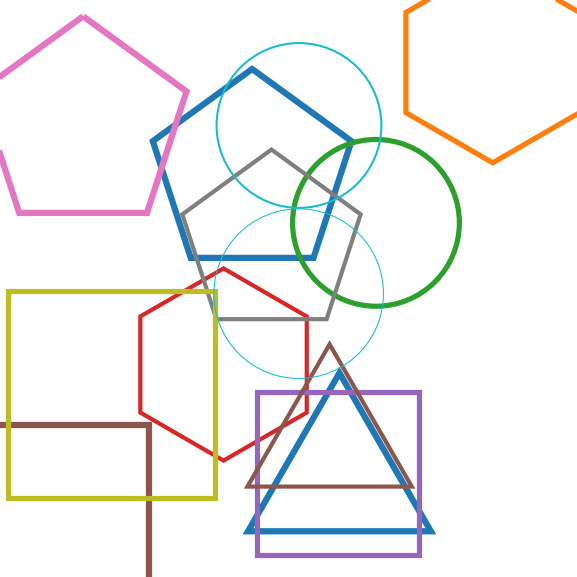[{"shape": "triangle", "thickness": 3, "radius": 0.91, "center": [0.588, 0.171]}, {"shape": "pentagon", "thickness": 3, "radius": 0.9, "center": [0.437, 0.699]}, {"shape": "hexagon", "thickness": 2.5, "radius": 0.87, "center": [0.853, 0.891]}, {"shape": "circle", "thickness": 2.5, "radius": 0.72, "center": [0.651, 0.613]}, {"shape": "hexagon", "thickness": 2, "radius": 0.83, "center": [0.387, 0.368]}, {"shape": "square", "thickness": 2.5, "radius": 0.7, "center": [0.586, 0.179]}, {"shape": "triangle", "thickness": 2, "radius": 0.82, "center": [0.571, 0.239]}, {"shape": "square", "thickness": 3, "radius": 0.67, "center": [0.124, 0.129]}, {"shape": "pentagon", "thickness": 3, "radius": 0.94, "center": [0.144, 0.783]}, {"shape": "pentagon", "thickness": 2, "radius": 0.81, "center": [0.47, 0.578]}, {"shape": "square", "thickness": 2.5, "radius": 0.9, "center": [0.193, 0.316]}, {"shape": "circle", "thickness": 1, "radius": 0.71, "center": [0.518, 0.782]}, {"shape": "circle", "thickness": 0.5, "radius": 0.73, "center": [0.517, 0.491]}]